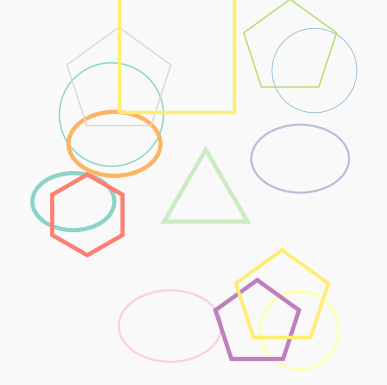[{"shape": "circle", "thickness": 1, "radius": 0.67, "center": [0.288, 0.702]}, {"shape": "oval", "thickness": 3, "radius": 0.53, "center": [0.189, 0.476]}, {"shape": "circle", "thickness": 2, "radius": 0.51, "center": [0.773, 0.142]}, {"shape": "oval", "thickness": 1.5, "radius": 0.63, "center": [0.775, 0.588]}, {"shape": "hexagon", "thickness": 3, "radius": 0.52, "center": [0.225, 0.442]}, {"shape": "circle", "thickness": 0.5, "radius": 0.55, "center": [0.812, 0.817]}, {"shape": "oval", "thickness": 3, "radius": 0.59, "center": [0.295, 0.626]}, {"shape": "pentagon", "thickness": 1, "radius": 0.63, "center": [0.749, 0.876]}, {"shape": "oval", "thickness": 1.5, "radius": 0.66, "center": [0.439, 0.153]}, {"shape": "pentagon", "thickness": 1, "radius": 0.7, "center": [0.307, 0.788]}, {"shape": "pentagon", "thickness": 3, "radius": 0.57, "center": [0.664, 0.159]}, {"shape": "triangle", "thickness": 3, "radius": 0.62, "center": [0.531, 0.487]}, {"shape": "square", "thickness": 2.5, "radius": 0.74, "center": [0.456, 0.858]}, {"shape": "pentagon", "thickness": 2.5, "radius": 0.63, "center": [0.728, 0.225]}]